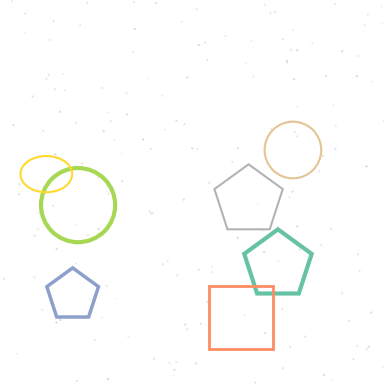[{"shape": "pentagon", "thickness": 3, "radius": 0.46, "center": [0.722, 0.312]}, {"shape": "square", "thickness": 2, "radius": 0.41, "center": [0.626, 0.175]}, {"shape": "pentagon", "thickness": 2.5, "radius": 0.35, "center": [0.189, 0.234]}, {"shape": "circle", "thickness": 3, "radius": 0.48, "center": [0.203, 0.467]}, {"shape": "oval", "thickness": 1.5, "radius": 0.34, "center": [0.12, 0.548]}, {"shape": "circle", "thickness": 1.5, "radius": 0.37, "center": [0.761, 0.61]}, {"shape": "pentagon", "thickness": 1.5, "radius": 0.47, "center": [0.646, 0.48]}]